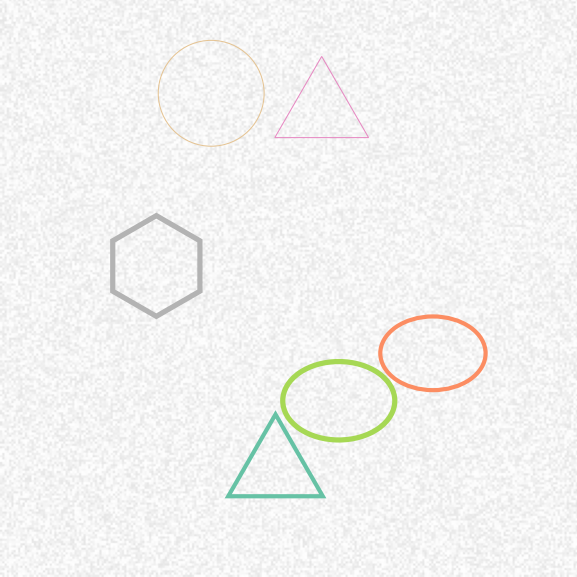[{"shape": "triangle", "thickness": 2, "radius": 0.47, "center": [0.477, 0.187]}, {"shape": "oval", "thickness": 2, "radius": 0.46, "center": [0.75, 0.387]}, {"shape": "triangle", "thickness": 0.5, "radius": 0.47, "center": [0.557, 0.808]}, {"shape": "oval", "thickness": 2.5, "radius": 0.49, "center": [0.587, 0.305]}, {"shape": "circle", "thickness": 0.5, "radius": 0.46, "center": [0.366, 0.838]}, {"shape": "hexagon", "thickness": 2.5, "radius": 0.44, "center": [0.271, 0.539]}]